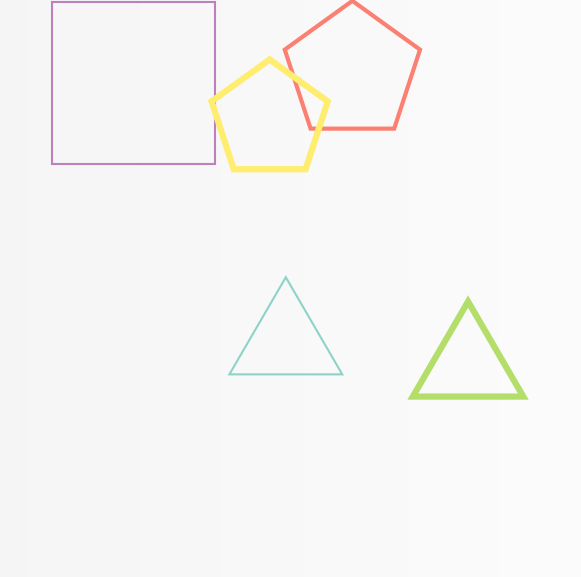[{"shape": "triangle", "thickness": 1, "radius": 0.56, "center": [0.492, 0.407]}, {"shape": "pentagon", "thickness": 2, "radius": 0.61, "center": [0.606, 0.875]}, {"shape": "triangle", "thickness": 3, "radius": 0.55, "center": [0.805, 0.367]}, {"shape": "square", "thickness": 1, "radius": 0.7, "center": [0.23, 0.855]}, {"shape": "pentagon", "thickness": 3, "radius": 0.53, "center": [0.464, 0.791]}]